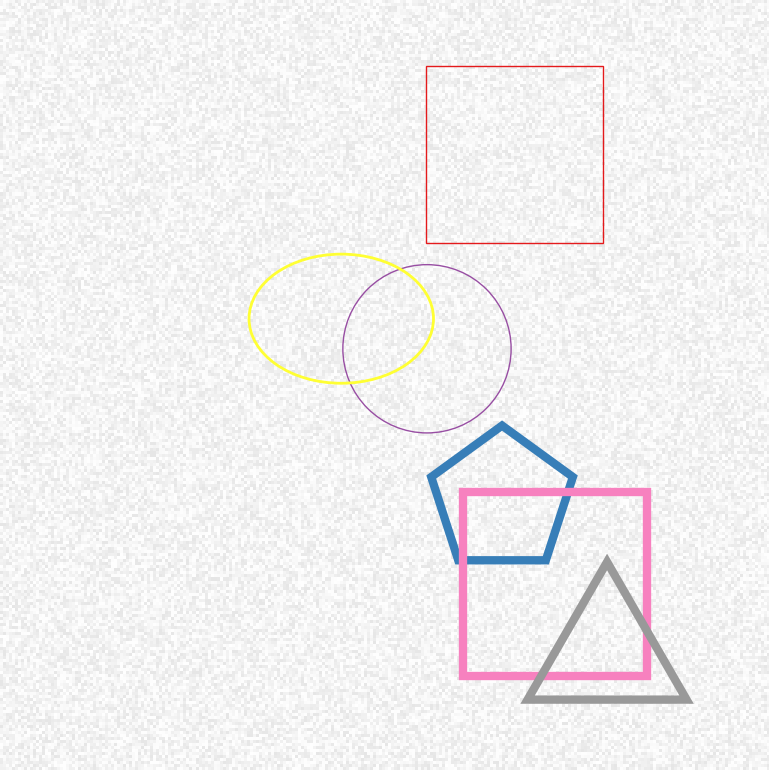[{"shape": "square", "thickness": 0.5, "radius": 0.58, "center": [0.668, 0.799]}, {"shape": "pentagon", "thickness": 3, "radius": 0.48, "center": [0.652, 0.351]}, {"shape": "circle", "thickness": 0.5, "radius": 0.55, "center": [0.555, 0.547]}, {"shape": "oval", "thickness": 1, "radius": 0.6, "center": [0.443, 0.586]}, {"shape": "square", "thickness": 3, "radius": 0.6, "center": [0.721, 0.241]}, {"shape": "triangle", "thickness": 3, "radius": 0.6, "center": [0.788, 0.151]}]